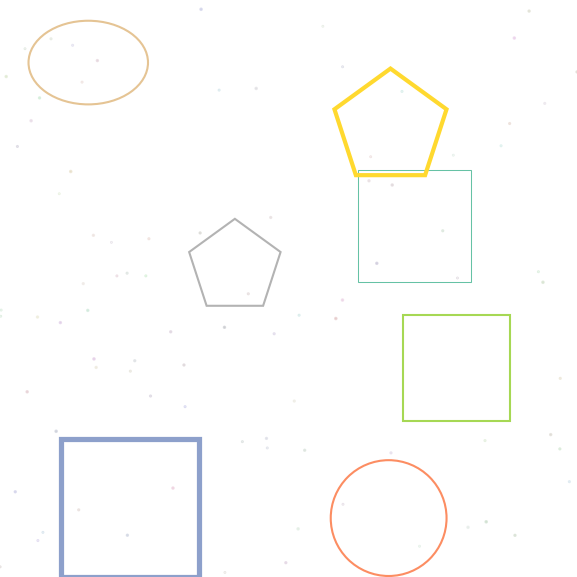[{"shape": "square", "thickness": 0.5, "radius": 0.49, "center": [0.718, 0.608]}, {"shape": "circle", "thickness": 1, "radius": 0.5, "center": [0.673, 0.102]}, {"shape": "square", "thickness": 2.5, "radius": 0.6, "center": [0.225, 0.12]}, {"shape": "square", "thickness": 1, "radius": 0.46, "center": [0.79, 0.362]}, {"shape": "pentagon", "thickness": 2, "radius": 0.51, "center": [0.676, 0.778]}, {"shape": "oval", "thickness": 1, "radius": 0.52, "center": [0.153, 0.891]}, {"shape": "pentagon", "thickness": 1, "radius": 0.42, "center": [0.407, 0.537]}]